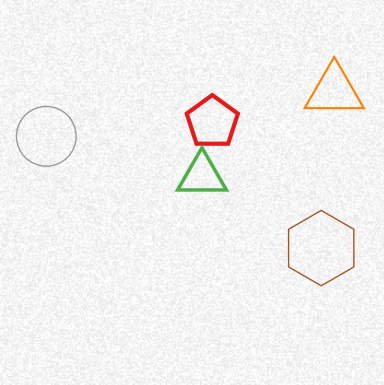[{"shape": "pentagon", "thickness": 3, "radius": 0.35, "center": [0.551, 0.683]}, {"shape": "triangle", "thickness": 2.5, "radius": 0.37, "center": [0.525, 0.543]}, {"shape": "triangle", "thickness": 1.5, "radius": 0.44, "center": [0.868, 0.763]}, {"shape": "hexagon", "thickness": 1, "radius": 0.49, "center": [0.834, 0.356]}, {"shape": "circle", "thickness": 1, "radius": 0.39, "center": [0.12, 0.646]}]